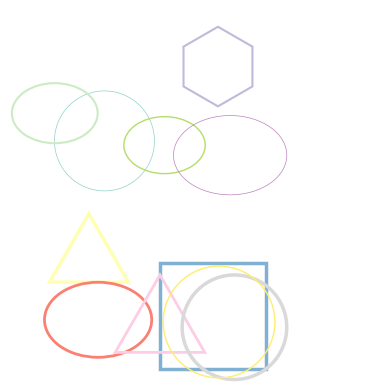[{"shape": "circle", "thickness": 0.5, "radius": 0.65, "center": [0.271, 0.634]}, {"shape": "triangle", "thickness": 2.5, "radius": 0.59, "center": [0.231, 0.326]}, {"shape": "hexagon", "thickness": 1.5, "radius": 0.52, "center": [0.566, 0.827]}, {"shape": "oval", "thickness": 2, "radius": 0.7, "center": [0.255, 0.169]}, {"shape": "square", "thickness": 2.5, "radius": 0.69, "center": [0.553, 0.179]}, {"shape": "oval", "thickness": 1, "radius": 0.53, "center": [0.427, 0.623]}, {"shape": "triangle", "thickness": 2, "radius": 0.67, "center": [0.415, 0.152]}, {"shape": "circle", "thickness": 2.5, "radius": 0.68, "center": [0.609, 0.15]}, {"shape": "oval", "thickness": 0.5, "radius": 0.74, "center": [0.598, 0.597]}, {"shape": "oval", "thickness": 1.5, "radius": 0.56, "center": [0.142, 0.706]}, {"shape": "circle", "thickness": 1, "radius": 0.73, "center": [0.569, 0.164]}]